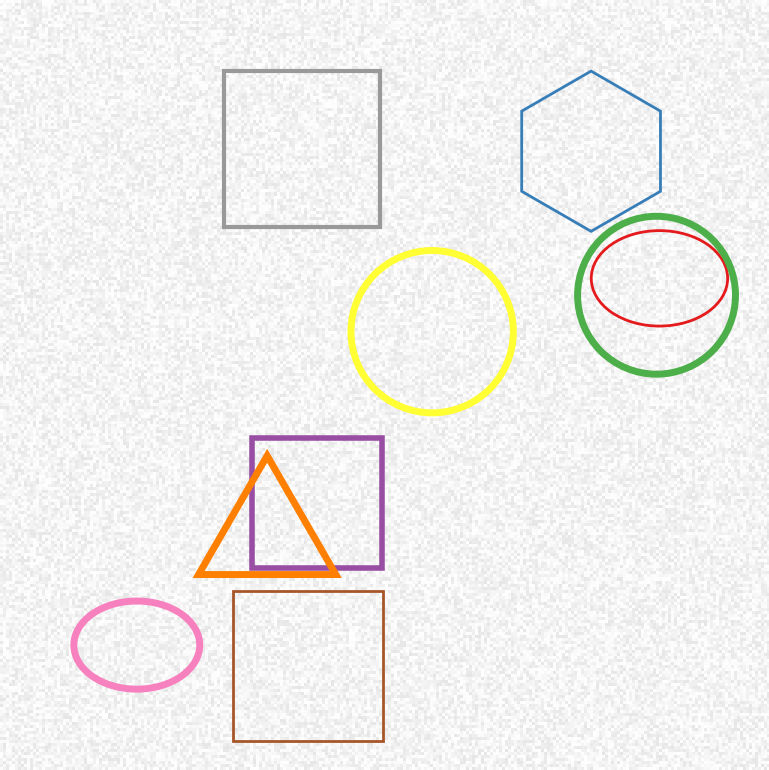[{"shape": "oval", "thickness": 1, "radius": 0.44, "center": [0.856, 0.639]}, {"shape": "hexagon", "thickness": 1, "radius": 0.52, "center": [0.768, 0.804]}, {"shape": "circle", "thickness": 2.5, "radius": 0.51, "center": [0.853, 0.617]}, {"shape": "square", "thickness": 2, "radius": 0.42, "center": [0.412, 0.347]}, {"shape": "triangle", "thickness": 2.5, "radius": 0.51, "center": [0.347, 0.305]}, {"shape": "circle", "thickness": 2.5, "radius": 0.53, "center": [0.561, 0.569]}, {"shape": "square", "thickness": 1, "radius": 0.49, "center": [0.4, 0.135]}, {"shape": "oval", "thickness": 2.5, "radius": 0.41, "center": [0.178, 0.162]}, {"shape": "square", "thickness": 1.5, "radius": 0.51, "center": [0.392, 0.806]}]